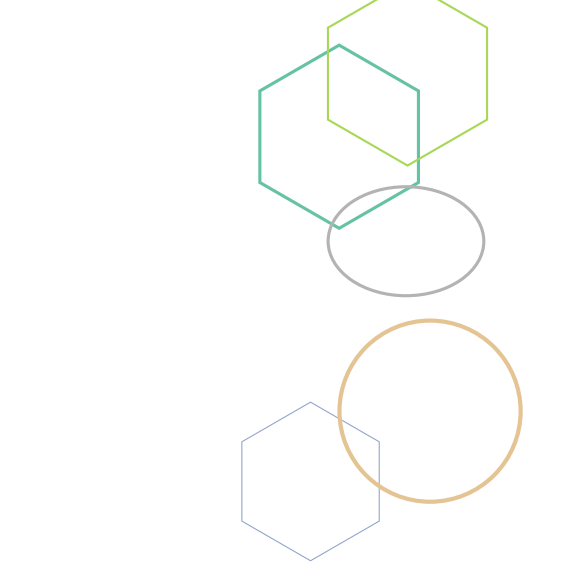[{"shape": "hexagon", "thickness": 1.5, "radius": 0.79, "center": [0.587, 0.762]}, {"shape": "hexagon", "thickness": 0.5, "radius": 0.69, "center": [0.538, 0.165]}, {"shape": "hexagon", "thickness": 1, "radius": 0.8, "center": [0.706, 0.872]}, {"shape": "circle", "thickness": 2, "radius": 0.78, "center": [0.745, 0.287]}, {"shape": "oval", "thickness": 1.5, "radius": 0.67, "center": [0.703, 0.581]}]